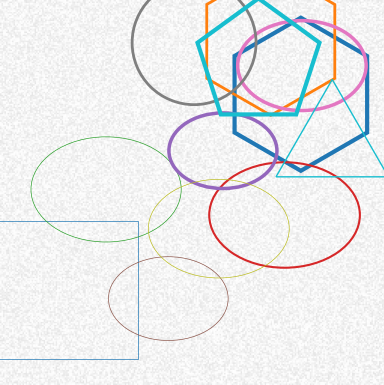[{"shape": "square", "thickness": 0.5, "radius": 0.9, "center": [0.178, 0.246]}, {"shape": "hexagon", "thickness": 3, "radius": 0.99, "center": [0.781, 0.755]}, {"shape": "hexagon", "thickness": 2, "radius": 0.96, "center": [0.703, 0.892]}, {"shape": "oval", "thickness": 0.5, "radius": 0.98, "center": [0.276, 0.508]}, {"shape": "oval", "thickness": 1.5, "radius": 0.98, "center": [0.739, 0.442]}, {"shape": "oval", "thickness": 2.5, "radius": 0.7, "center": [0.579, 0.609]}, {"shape": "oval", "thickness": 0.5, "radius": 0.78, "center": [0.437, 0.224]}, {"shape": "oval", "thickness": 2.5, "radius": 0.83, "center": [0.784, 0.83]}, {"shape": "circle", "thickness": 2, "radius": 0.8, "center": [0.504, 0.889]}, {"shape": "oval", "thickness": 0.5, "radius": 0.92, "center": [0.568, 0.406]}, {"shape": "triangle", "thickness": 1, "radius": 0.84, "center": [0.863, 0.625]}, {"shape": "pentagon", "thickness": 3, "radius": 0.83, "center": [0.671, 0.838]}]